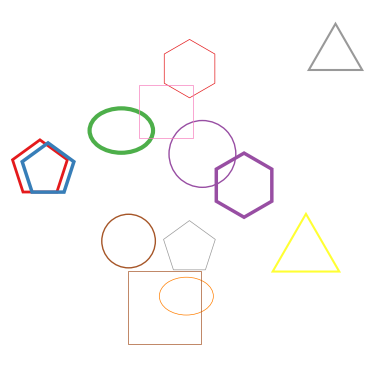[{"shape": "pentagon", "thickness": 2, "radius": 0.37, "center": [0.104, 0.562]}, {"shape": "hexagon", "thickness": 0.5, "radius": 0.38, "center": [0.492, 0.822]}, {"shape": "pentagon", "thickness": 2.5, "radius": 0.35, "center": [0.125, 0.558]}, {"shape": "oval", "thickness": 3, "radius": 0.41, "center": [0.315, 0.661]}, {"shape": "circle", "thickness": 1, "radius": 0.43, "center": [0.526, 0.6]}, {"shape": "hexagon", "thickness": 2.5, "radius": 0.42, "center": [0.634, 0.519]}, {"shape": "oval", "thickness": 0.5, "radius": 0.35, "center": [0.484, 0.231]}, {"shape": "triangle", "thickness": 1.5, "radius": 0.5, "center": [0.795, 0.345]}, {"shape": "square", "thickness": 0.5, "radius": 0.48, "center": [0.427, 0.201]}, {"shape": "circle", "thickness": 1, "radius": 0.35, "center": [0.334, 0.374]}, {"shape": "square", "thickness": 0.5, "radius": 0.35, "center": [0.432, 0.711]}, {"shape": "pentagon", "thickness": 0.5, "radius": 0.35, "center": [0.492, 0.356]}, {"shape": "triangle", "thickness": 1.5, "radius": 0.4, "center": [0.871, 0.858]}]